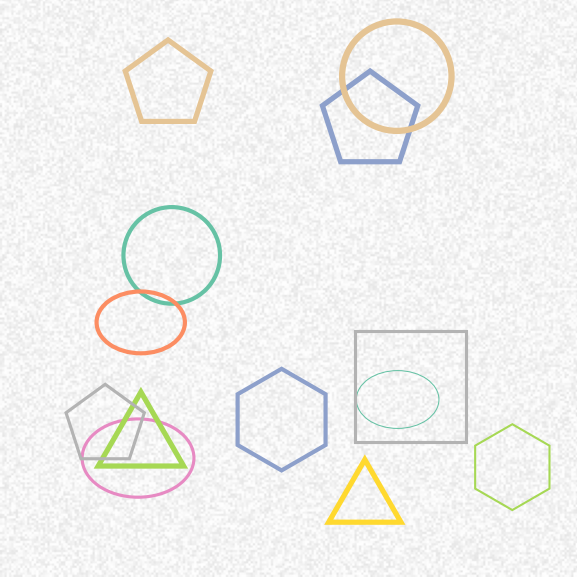[{"shape": "circle", "thickness": 2, "radius": 0.42, "center": [0.297, 0.557]}, {"shape": "oval", "thickness": 0.5, "radius": 0.36, "center": [0.689, 0.307]}, {"shape": "oval", "thickness": 2, "radius": 0.38, "center": [0.244, 0.441]}, {"shape": "hexagon", "thickness": 2, "radius": 0.44, "center": [0.488, 0.273]}, {"shape": "pentagon", "thickness": 2.5, "radius": 0.43, "center": [0.641, 0.789]}, {"shape": "oval", "thickness": 1.5, "radius": 0.48, "center": [0.239, 0.206]}, {"shape": "triangle", "thickness": 2.5, "radius": 0.43, "center": [0.244, 0.235]}, {"shape": "hexagon", "thickness": 1, "radius": 0.37, "center": [0.887, 0.19]}, {"shape": "triangle", "thickness": 2.5, "radius": 0.36, "center": [0.632, 0.131]}, {"shape": "circle", "thickness": 3, "radius": 0.47, "center": [0.687, 0.867]}, {"shape": "pentagon", "thickness": 2.5, "radius": 0.39, "center": [0.291, 0.852]}, {"shape": "square", "thickness": 1.5, "radius": 0.48, "center": [0.711, 0.33]}, {"shape": "pentagon", "thickness": 1.5, "radius": 0.36, "center": [0.182, 0.262]}]